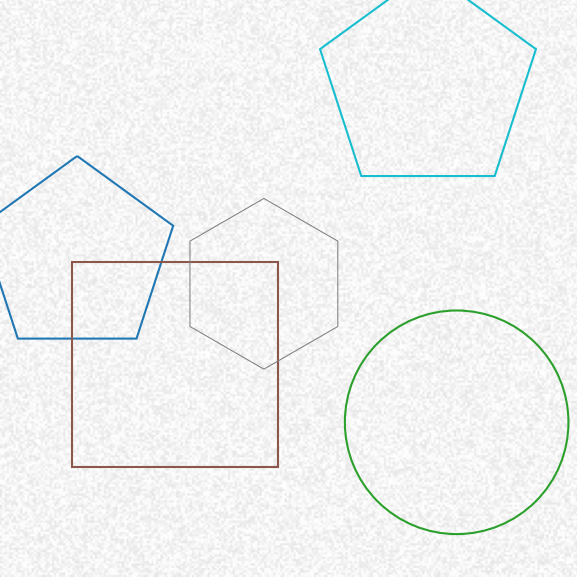[{"shape": "pentagon", "thickness": 1, "radius": 0.87, "center": [0.134, 0.554]}, {"shape": "circle", "thickness": 1, "radius": 0.97, "center": [0.791, 0.268]}, {"shape": "square", "thickness": 1, "radius": 0.89, "center": [0.303, 0.368]}, {"shape": "hexagon", "thickness": 0.5, "radius": 0.74, "center": [0.457, 0.508]}, {"shape": "pentagon", "thickness": 1, "radius": 0.98, "center": [0.741, 0.853]}]